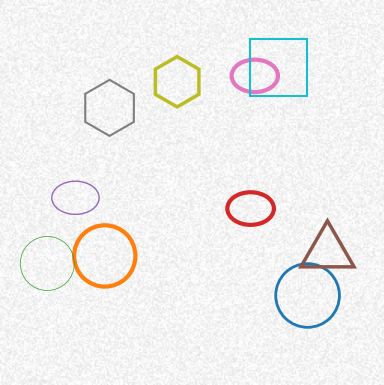[{"shape": "circle", "thickness": 2, "radius": 0.41, "center": [0.799, 0.233]}, {"shape": "circle", "thickness": 3, "radius": 0.4, "center": [0.272, 0.335]}, {"shape": "circle", "thickness": 0.5, "radius": 0.35, "center": [0.123, 0.316]}, {"shape": "oval", "thickness": 3, "radius": 0.3, "center": [0.651, 0.458]}, {"shape": "oval", "thickness": 1, "radius": 0.31, "center": [0.196, 0.486]}, {"shape": "triangle", "thickness": 2.5, "radius": 0.4, "center": [0.85, 0.347]}, {"shape": "oval", "thickness": 3, "radius": 0.3, "center": [0.662, 0.803]}, {"shape": "hexagon", "thickness": 1.5, "radius": 0.36, "center": [0.285, 0.72]}, {"shape": "hexagon", "thickness": 2.5, "radius": 0.33, "center": [0.46, 0.788]}, {"shape": "square", "thickness": 1.5, "radius": 0.37, "center": [0.723, 0.824]}]